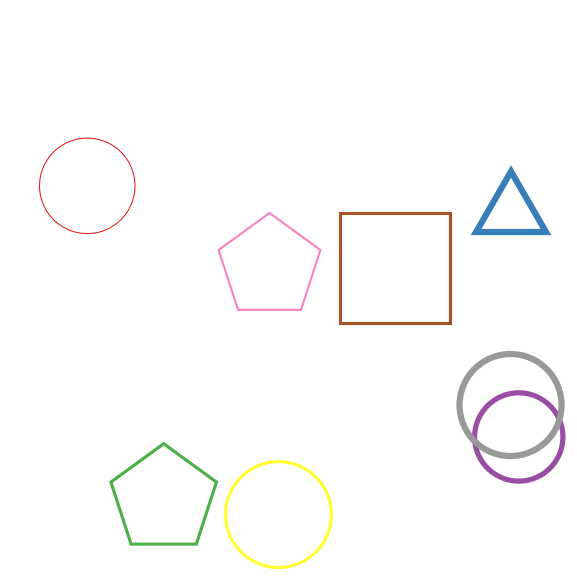[{"shape": "circle", "thickness": 0.5, "radius": 0.41, "center": [0.151, 0.677]}, {"shape": "triangle", "thickness": 3, "radius": 0.35, "center": [0.885, 0.632]}, {"shape": "pentagon", "thickness": 1.5, "radius": 0.48, "center": [0.283, 0.135]}, {"shape": "circle", "thickness": 2.5, "radius": 0.38, "center": [0.898, 0.243]}, {"shape": "circle", "thickness": 1.5, "radius": 0.46, "center": [0.482, 0.108]}, {"shape": "square", "thickness": 1.5, "radius": 0.48, "center": [0.684, 0.535]}, {"shape": "pentagon", "thickness": 1, "radius": 0.46, "center": [0.467, 0.538]}, {"shape": "circle", "thickness": 3, "radius": 0.44, "center": [0.884, 0.298]}]